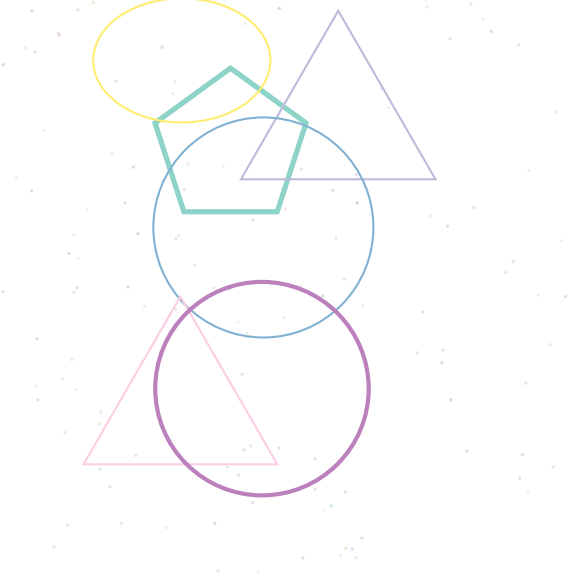[{"shape": "pentagon", "thickness": 2.5, "radius": 0.69, "center": [0.399, 0.744]}, {"shape": "triangle", "thickness": 1, "radius": 0.97, "center": [0.586, 0.786]}, {"shape": "circle", "thickness": 1, "radius": 0.95, "center": [0.456, 0.605]}, {"shape": "triangle", "thickness": 1, "radius": 0.97, "center": [0.312, 0.292]}, {"shape": "circle", "thickness": 2, "radius": 0.92, "center": [0.454, 0.326]}, {"shape": "oval", "thickness": 1, "radius": 0.77, "center": [0.315, 0.895]}]